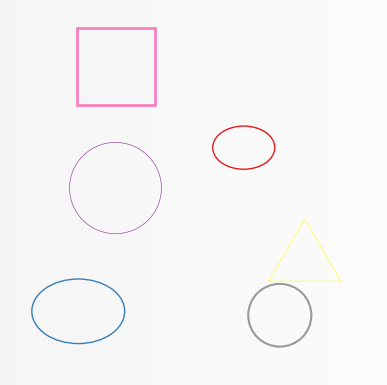[{"shape": "oval", "thickness": 1, "radius": 0.4, "center": [0.629, 0.617]}, {"shape": "oval", "thickness": 1, "radius": 0.6, "center": [0.202, 0.191]}, {"shape": "circle", "thickness": 0.5, "radius": 0.59, "center": [0.298, 0.512]}, {"shape": "triangle", "thickness": 0.5, "radius": 0.54, "center": [0.786, 0.324]}, {"shape": "square", "thickness": 2, "radius": 0.5, "center": [0.3, 0.827]}, {"shape": "circle", "thickness": 1.5, "radius": 0.41, "center": [0.722, 0.181]}]